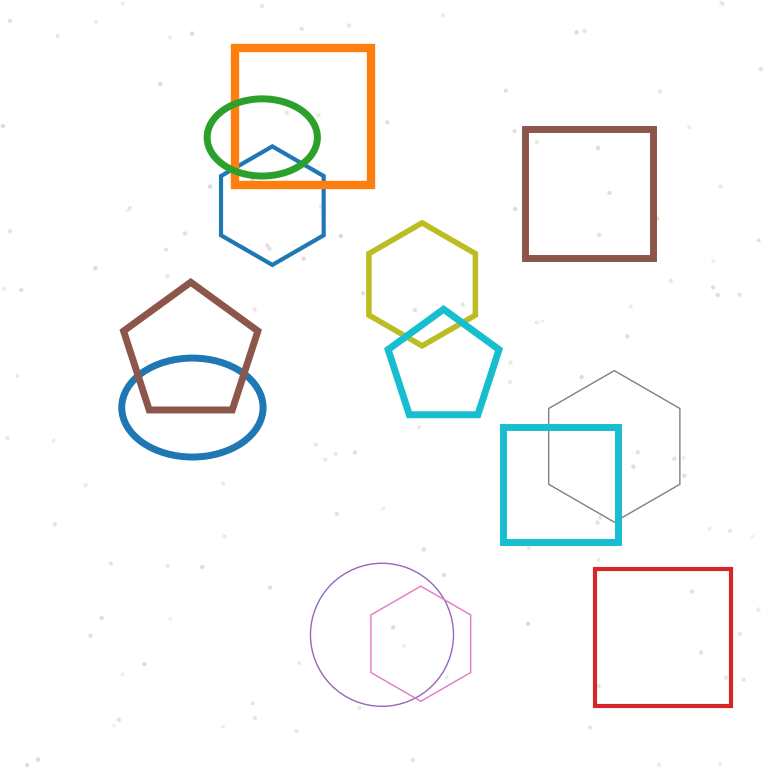[{"shape": "hexagon", "thickness": 1.5, "radius": 0.38, "center": [0.354, 0.733]}, {"shape": "oval", "thickness": 2.5, "radius": 0.46, "center": [0.25, 0.471]}, {"shape": "square", "thickness": 3, "radius": 0.44, "center": [0.394, 0.849]}, {"shape": "oval", "thickness": 2.5, "radius": 0.36, "center": [0.341, 0.822]}, {"shape": "square", "thickness": 1.5, "radius": 0.44, "center": [0.861, 0.172]}, {"shape": "circle", "thickness": 0.5, "radius": 0.46, "center": [0.496, 0.176]}, {"shape": "pentagon", "thickness": 2.5, "radius": 0.46, "center": [0.248, 0.542]}, {"shape": "square", "thickness": 2.5, "radius": 0.42, "center": [0.765, 0.749]}, {"shape": "hexagon", "thickness": 0.5, "radius": 0.37, "center": [0.546, 0.164]}, {"shape": "hexagon", "thickness": 0.5, "radius": 0.49, "center": [0.798, 0.42]}, {"shape": "hexagon", "thickness": 2, "radius": 0.4, "center": [0.548, 0.631]}, {"shape": "pentagon", "thickness": 2.5, "radius": 0.38, "center": [0.576, 0.523]}, {"shape": "square", "thickness": 2.5, "radius": 0.37, "center": [0.728, 0.37]}]